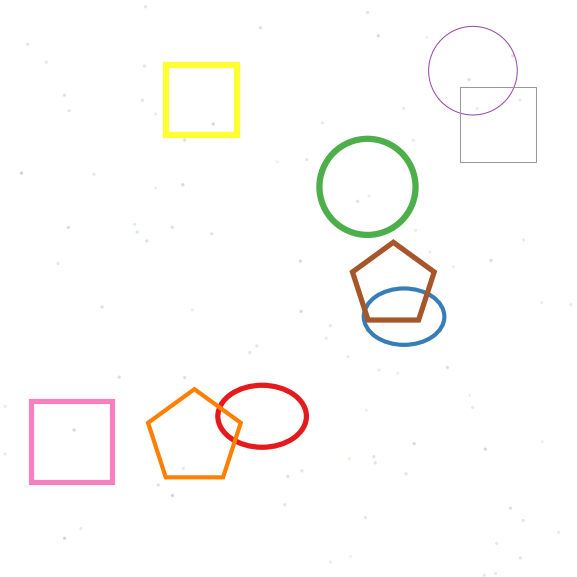[{"shape": "oval", "thickness": 2.5, "radius": 0.38, "center": [0.454, 0.278]}, {"shape": "oval", "thickness": 2, "radius": 0.35, "center": [0.7, 0.451]}, {"shape": "circle", "thickness": 3, "radius": 0.42, "center": [0.636, 0.676]}, {"shape": "circle", "thickness": 0.5, "radius": 0.38, "center": [0.819, 0.877]}, {"shape": "pentagon", "thickness": 2, "radius": 0.42, "center": [0.337, 0.241]}, {"shape": "square", "thickness": 3, "radius": 0.3, "center": [0.349, 0.826]}, {"shape": "pentagon", "thickness": 2.5, "radius": 0.37, "center": [0.681, 0.505]}, {"shape": "square", "thickness": 2.5, "radius": 0.35, "center": [0.124, 0.235]}, {"shape": "square", "thickness": 0.5, "radius": 0.33, "center": [0.863, 0.784]}]